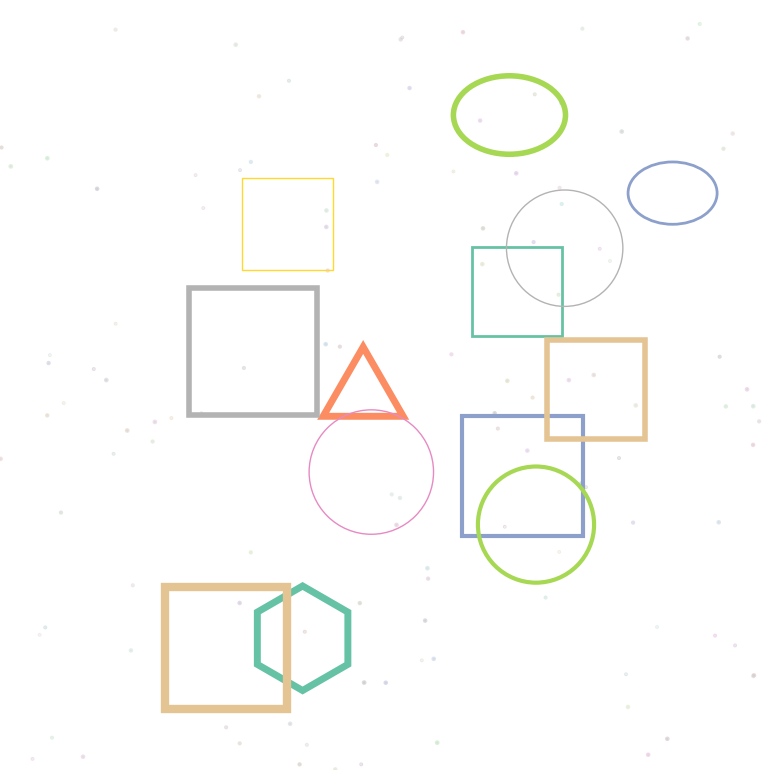[{"shape": "hexagon", "thickness": 2.5, "radius": 0.34, "center": [0.393, 0.171]}, {"shape": "square", "thickness": 1, "radius": 0.29, "center": [0.671, 0.621]}, {"shape": "triangle", "thickness": 2.5, "radius": 0.3, "center": [0.472, 0.489]}, {"shape": "oval", "thickness": 1, "radius": 0.29, "center": [0.873, 0.749]}, {"shape": "square", "thickness": 1.5, "radius": 0.39, "center": [0.678, 0.382]}, {"shape": "circle", "thickness": 0.5, "radius": 0.4, "center": [0.482, 0.387]}, {"shape": "circle", "thickness": 1.5, "radius": 0.38, "center": [0.696, 0.319]}, {"shape": "oval", "thickness": 2, "radius": 0.36, "center": [0.662, 0.851]}, {"shape": "square", "thickness": 0.5, "radius": 0.3, "center": [0.373, 0.709]}, {"shape": "square", "thickness": 2, "radius": 0.32, "center": [0.774, 0.494]}, {"shape": "square", "thickness": 3, "radius": 0.4, "center": [0.294, 0.158]}, {"shape": "circle", "thickness": 0.5, "radius": 0.38, "center": [0.733, 0.678]}, {"shape": "square", "thickness": 2, "radius": 0.41, "center": [0.329, 0.543]}]